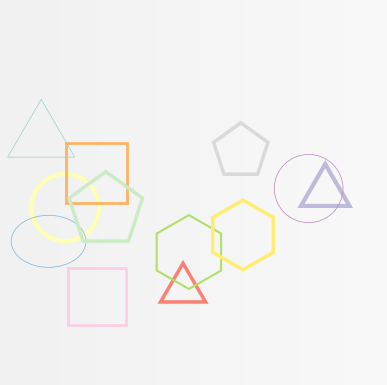[{"shape": "triangle", "thickness": 0.5, "radius": 0.5, "center": [0.106, 0.642]}, {"shape": "circle", "thickness": 3, "radius": 0.44, "center": [0.168, 0.461]}, {"shape": "triangle", "thickness": 3, "radius": 0.36, "center": [0.839, 0.501]}, {"shape": "triangle", "thickness": 2.5, "radius": 0.34, "center": [0.472, 0.249]}, {"shape": "oval", "thickness": 0.5, "radius": 0.48, "center": [0.125, 0.373]}, {"shape": "square", "thickness": 2, "radius": 0.39, "center": [0.249, 0.551]}, {"shape": "hexagon", "thickness": 1.5, "radius": 0.48, "center": [0.487, 0.345]}, {"shape": "square", "thickness": 2, "radius": 0.37, "center": [0.25, 0.23]}, {"shape": "pentagon", "thickness": 2.5, "radius": 0.37, "center": [0.621, 0.607]}, {"shape": "circle", "thickness": 0.5, "radius": 0.44, "center": [0.796, 0.51]}, {"shape": "pentagon", "thickness": 2.5, "radius": 0.5, "center": [0.273, 0.454]}, {"shape": "hexagon", "thickness": 2.5, "radius": 0.45, "center": [0.627, 0.39]}]